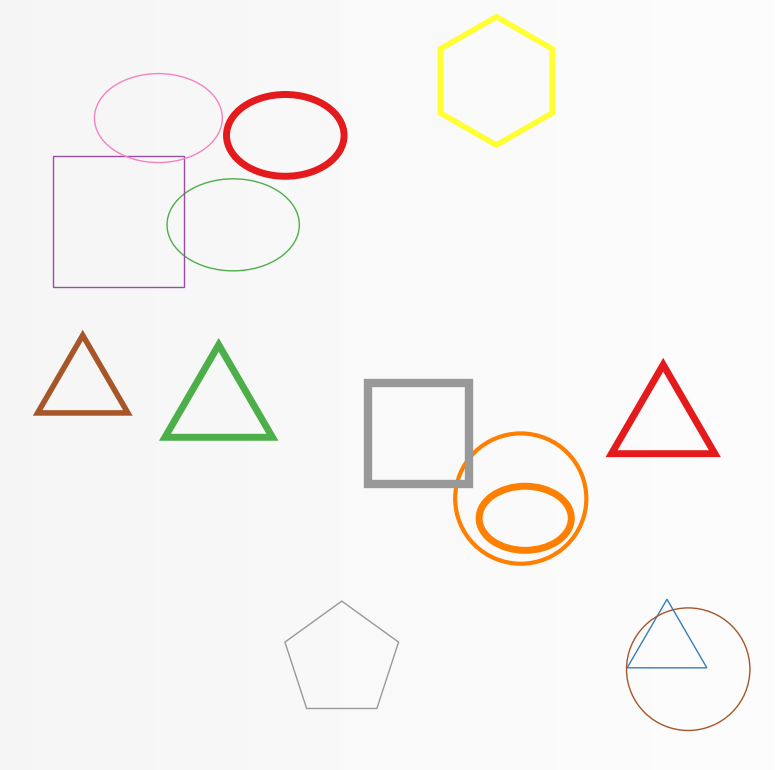[{"shape": "oval", "thickness": 2.5, "radius": 0.38, "center": [0.368, 0.824]}, {"shape": "triangle", "thickness": 2.5, "radius": 0.38, "center": [0.856, 0.449]}, {"shape": "triangle", "thickness": 0.5, "radius": 0.3, "center": [0.861, 0.162]}, {"shape": "oval", "thickness": 0.5, "radius": 0.43, "center": [0.301, 0.708]}, {"shape": "triangle", "thickness": 2.5, "radius": 0.4, "center": [0.282, 0.472]}, {"shape": "square", "thickness": 0.5, "radius": 0.43, "center": [0.153, 0.712]}, {"shape": "oval", "thickness": 2.5, "radius": 0.3, "center": [0.678, 0.327]}, {"shape": "circle", "thickness": 1.5, "radius": 0.42, "center": [0.672, 0.352]}, {"shape": "hexagon", "thickness": 2, "radius": 0.42, "center": [0.64, 0.895]}, {"shape": "circle", "thickness": 0.5, "radius": 0.4, "center": [0.888, 0.131]}, {"shape": "triangle", "thickness": 2, "radius": 0.34, "center": [0.107, 0.497]}, {"shape": "oval", "thickness": 0.5, "radius": 0.41, "center": [0.204, 0.847]}, {"shape": "square", "thickness": 3, "radius": 0.33, "center": [0.54, 0.437]}, {"shape": "pentagon", "thickness": 0.5, "radius": 0.39, "center": [0.441, 0.142]}]